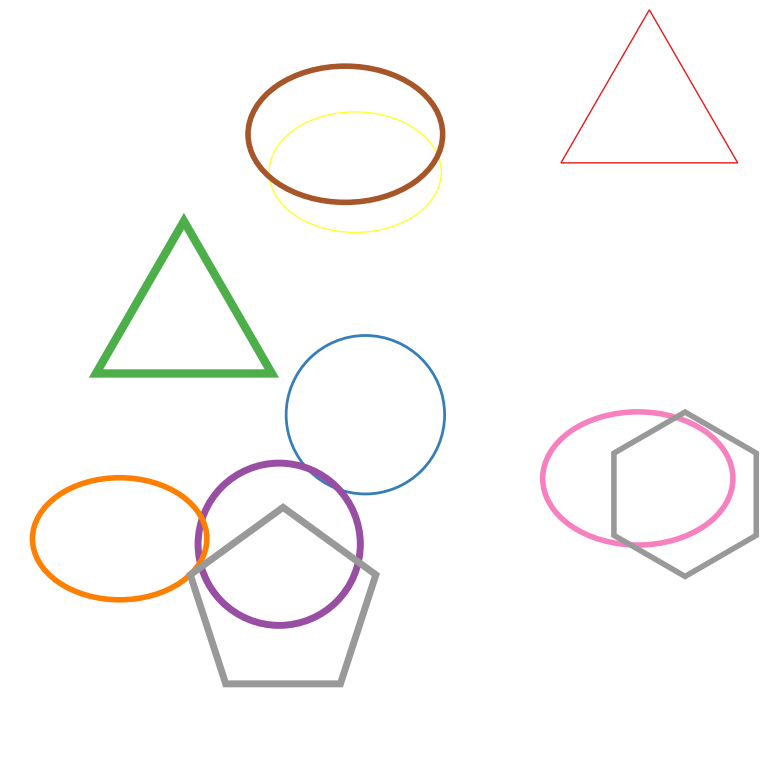[{"shape": "triangle", "thickness": 0.5, "radius": 0.66, "center": [0.843, 0.855]}, {"shape": "circle", "thickness": 1, "radius": 0.51, "center": [0.475, 0.461]}, {"shape": "triangle", "thickness": 3, "radius": 0.66, "center": [0.239, 0.581]}, {"shape": "circle", "thickness": 2.5, "radius": 0.53, "center": [0.363, 0.293]}, {"shape": "oval", "thickness": 2, "radius": 0.57, "center": [0.155, 0.3]}, {"shape": "oval", "thickness": 0.5, "radius": 0.56, "center": [0.461, 0.776]}, {"shape": "oval", "thickness": 2, "radius": 0.63, "center": [0.448, 0.826]}, {"shape": "oval", "thickness": 2, "radius": 0.62, "center": [0.828, 0.379]}, {"shape": "hexagon", "thickness": 2, "radius": 0.53, "center": [0.89, 0.358]}, {"shape": "pentagon", "thickness": 2.5, "radius": 0.63, "center": [0.368, 0.214]}]